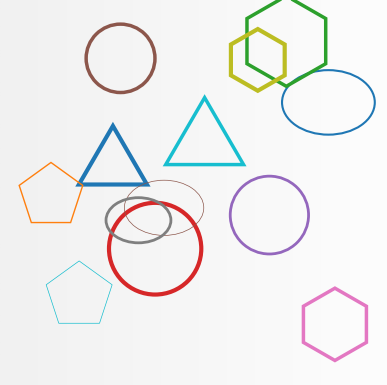[{"shape": "oval", "thickness": 1.5, "radius": 0.6, "center": [0.848, 0.734]}, {"shape": "triangle", "thickness": 3, "radius": 0.51, "center": [0.291, 0.571]}, {"shape": "pentagon", "thickness": 1, "radius": 0.43, "center": [0.132, 0.492]}, {"shape": "hexagon", "thickness": 2.5, "radius": 0.59, "center": [0.739, 0.893]}, {"shape": "circle", "thickness": 3, "radius": 0.6, "center": [0.4, 0.354]}, {"shape": "circle", "thickness": 2, "radius": 0.51, "center": [0.695, 0.441]}, {"shape": "oval", "thickness": 0.5, "radius": 0.51, "center": [0.423, 0.46]}, {"shape": "circle", "thickness": 2.5, "radius": 0.44, "center": [0.311, 0.849]}, {"shape": "hexagon", "thickness": 2.5, "radius": 0.47, "center": [0.864, 0.158]}, {"shape": "oval", "thickness": 2, "radius": 0.42, "center": [0.357, 0.428]}, {"shape": "hexagon", "thickness": 3, "radius": 0.4, "center": [0.665, 0.844]}, {"shape": "triangle", "thickness": 2.5, "radius": 0.58, "center": [0.528, 0.63]}, {"shape": "pentagon", "thickness": 0.5, "radius": 0.45, "center": [0.204, 0.233]}]